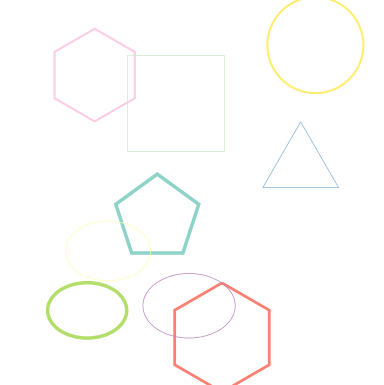[{"shape": "pentagon", "thickness": 2.5, "radius": 0.57, "center": [0.408, 0.434]}, {"shape": "oval", "thickness": 0.5, "radius": 0.55, "center": [0.281, 0.348]}, {"shape": "hexagon", "thickness": 2, "radius": 0.71, "center": [0.577, 0.123]}, {"shape": "triangle", "thickness": 0.5, "radius": 0.57, "center": [0.781, 0.57]}, {"shape": "oval", "thickness": 2.5, "radius": 0.51, "center": [0.226, 0.194]}, {"shape": "hexagon", "thickness": 1.5, "radius": 0.6, "center": [0.246, 0.805]}, {"shape": "oval", "thickness": 0.5, "radius": 0.6, "center": [0.491, 0.206]}, {"shape": "square", "thickness": 0.5, "radius": 0.63, "center": [0.455, 0.733]}, {"shape": "circle", "thickness": 1.5, "radius": 0.62, "center": [0.819, 0.883]}]